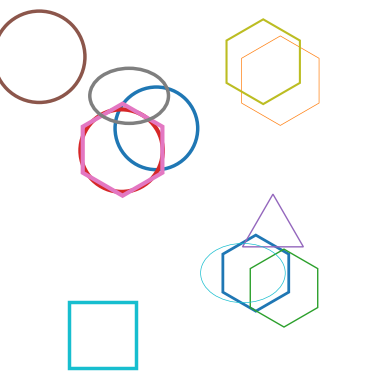[{"shape": "circle", "thickness": 2.5, "radius": 0.54, "center": [0.406, 0.667]}, {"shape": "hexagon", "thickness": 2, "radius": 0.49, "center": [0.664, 0.291]}, {"shape": "hexagon", "thickness": 0.5, "radius": 0.58, "center": [0.728, 0.79]}, {"shape": "hexagon", "thickness": 1, "radius": 0.51, "center": [0.738, 0.252]}, {"shape": "circle", "thickness": 3, "radius": 0.54, "center": [0.316, 0.609]}, {"shape": "triangle", "thickness": 1, "radius": 0.46, "center": [0.709, 0.404]}, {"shape": "circle", "thickness": 2.5, "radius": 0.59, "center": [0.102, 0.853]}, {"shape": "hexagon", "thickness": 3, "radius": 0.6, "center": [0.318, 0.611]}, {"shape": "oval", "thickness": 2.5, "radius": 0.51, "center": [0.335, 0.751]}, {"shape": "hexagon", "thickness": 1.5, "radius": 0.55, "center": [0.684, 0.84]}, {"shape": "square", "thickness": 2.5, "radius": 0.43, "center": [0.267, 0.13]}, {"shape": "oval", "thickness": 0.5, "radius": 0.55, "center": [0.631, 0.291]}]